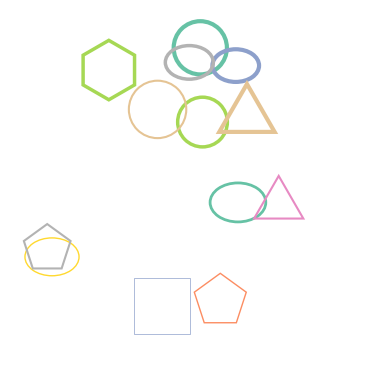[{"shape": "oval", "thickness": 2, "radius": 0.36, "center": [0.618, 0.474]}, {"shape": "circle", "thickness": 3, "radius": 0.35, "center": [0.52, 0.876]}, {"shape": "pentagon", "thickness": 1, "radius": 0.35, "center": [0.572, 0.219]}, {"shape": "oval", "thickness": 3, "radius": 0.3, "center": [0.612, 0.83]}, {"shape": "square", "thickness": 0.5, "radius": 0.36, "center": [0.421, 0.206]}, {"shape": "triangle", "thickness": 1.5, "radius": 0.37, "center": [0.724, 0.469]}, {"shape": "circle", "thickness": 2.5, "radius": 0.32, "center": [0.526, 0.683]}, {"shape": "hexagon", "thickness": 2.5, "radius": 0.39, "center": [0.283, 0.818]}, {"shape": "oval", "thickness": 1, "radius": 0.35, "center": [0.135, 0.333]}, {"shape": "triangle", "thickness": 3, "radius": 0.41, "center": [0.641, 0.699]}, {"shape": "circle", "thickness": 1.5, "radius": 0.37, "center": [0.409, 0.716]}, {"shape": "pentagon", "thickness": 1.5, "radius": 0.32, "center": [0.123, 0.354]}, {"shape": "oval", "thickness": 2.5, "radius": 0.31, "center": [0.492, 0.838]}]